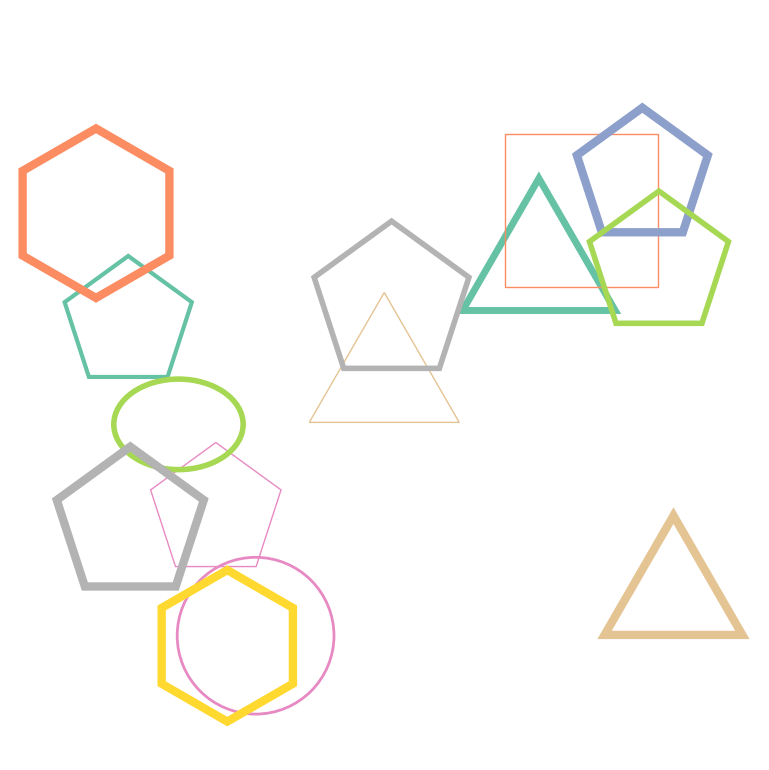[{"shape": "pentagon", "thickness": 1.5, "radius": 0.43, "center": [0.167, 0.581]}, {"shape": "triangle", "thickness": 2.5, "radius": 0.57, "center": [0.7, 0.654]}, {"shape": "hexagon", "thickness": 3, "radius": 0.55, "center": [0.125, 0.723]}, {"shape": "square", "thickness": 0.5, "radius": 0.5, "center": [0.755, 0.727]}, {"shape": "pentagon", "thickness": 3, "radius": 0.45, "center": [0.834, 0.771]}, {"shape": "pentagon", "thickness": 0.5, "radius": 0.45, "center": [0.28, 0.336]}, {"shape": "circle", "thickness": 1, "radius": 0.51, "center": [0.332, 0.174]}, {"shape": "pentagon", "thickness": 2, "radius": 0.47, "center": [0.856, 0.657]}, {"shape": "oval", "thickness": 2, "radius": 0.42, "center": [0.232, 0.449]}, {"shape": "hexagon", "thickness": 3, "radius": 0.49, "center": [0.295, 0.161]}, {"shape": "triangle", "thickness": 3, "radius": 0.52, "center": [0.875, 0.227]}, {"shape": "triangle", "thickness": 0.5, "radius": 0.56, "center": [0.499, 0.508]}, {"shape": "pentagon", "thickness": 3, "radius": 0.5, "center": [0.169, 0.32]}, {"shape": "pentagon", "thickness": 2, "radius": 0.53, "center": [0.509, 0.607]}]